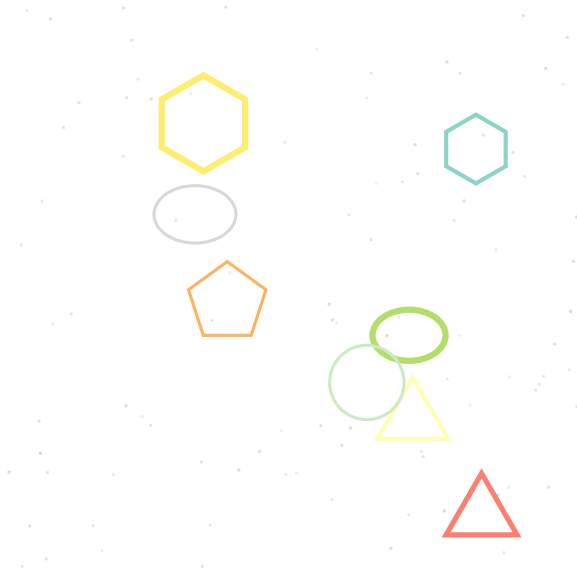[{"shape": "hexagon", "thickness": 2, "radius": 0.3, "center": [0.824, 0.741]}, {"shape": "triangle", "thickness": 2, "radius": 0.35, "center": [0.715, 0.275]}, {"shape": "triangle", "thickness": 2.5, "radius": 0.35, "center": [0.834, 0.108]}, {"shape": "pentagon", "thickness": 1.5, "radius": 0.35, "center": [0.393, 0.476]}, {"shape": "oval", "thickness": 3, "radius": 0.32, "center": [0.708, 0.419]}, {"shape": "oval", "thickness": 1.5, "radius": 0.36, "center": [0.338, 0.628]}, {"shape": "circle", "thickness": 1.5, "radius": 0.32, "center": [0.635, 0.337]}, {"shape": "hexagon", "thickness": 3, "radius": 0.42, "center": [0.352, 0.786]}]